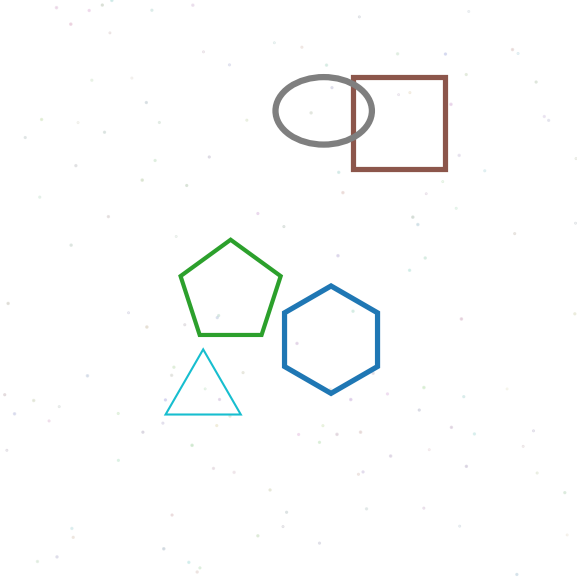[{"shape": "hexagon", "thickness": 2.5, "radius": 0.46, "center": [0.573, 0.411]}, {"shape": "pentagon", "thickness": 2, "radius": 0.46, "center": [0.399, 0.493]}, {"shape": "square", "thickness": 2.5, "radius": 0.4, "center": [0.691, 0.786]}, {"shape": "oval", "thickness": 3, "radius": 0.42, "center": [0.561, 0.807]}, {"shape": "triangle", "thickness": 1, "radius": 0.38, "center": [0.352, 0.319]}]